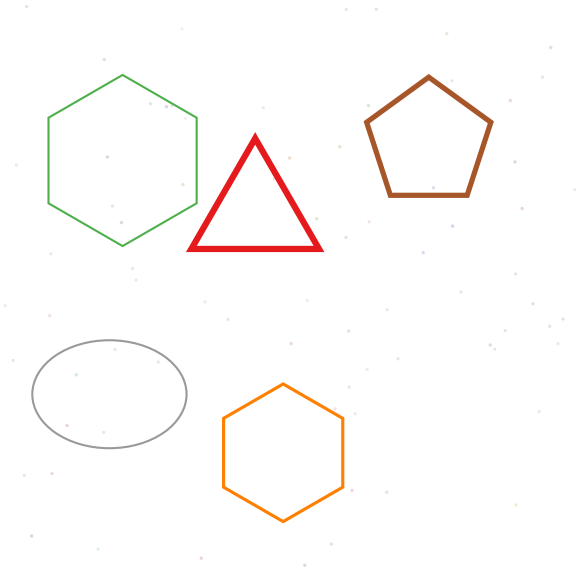[{"shape": "triangle", "thickness": 3, "radius": 0.64, "center": [0.442, 0.632]}, {"shape": "hexagon", "thickness": 1, "radius": 0.74, "center": [0.212, 0.721]}, {"shape": "hexagon", "thickness": 1.5, "radius": 0.6, "center": [0.49, 0.215]}, {"shape": "pentagon", "thickness": 2.5, "radius": 0.57, "center": [0.742, 0.752]}, {"shape": "oval", "thickness": 1, "radius": 0.67, "center": [0.189, 0.316]}]